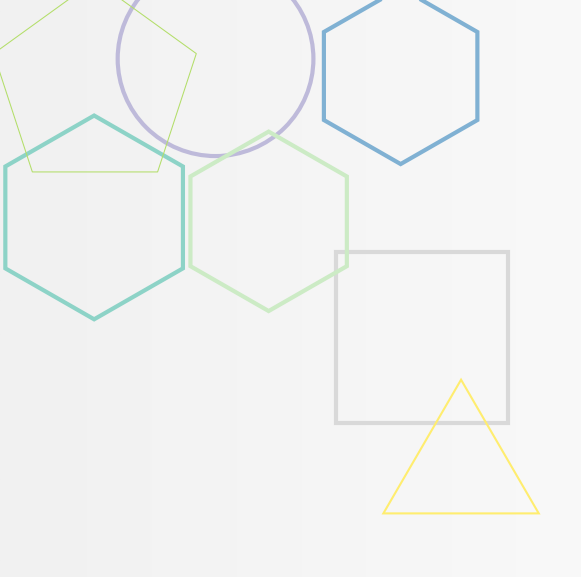[{"shape": "hexagon", "thickness": 2, "radius": 0.88, "center": [0.162, 0.623]}, {"shape": "circle", "thickness": 2, "radius": 0.84, "center": [0.371, 0.897]}, {"shape": "hexagon", "thickness": 2, "radius": 0.76, "center": [0.689, 0.868]}, {"shape": "pentagon", "thickness": 0.5, "radius": 0.92, "center": [0.163, 0.85]}, {"shape": "square", "thickness": 2, "radius": 0.74, "center": [0.726, 0.415]}, {"shape": "hexagon", "thickness": 2, "radius": 0.78, "center": [0.462, 0.616]}, {"shape": "triangle", "thickness": 1, "radius": 0.77, "center": [0.793, 0.187]}]